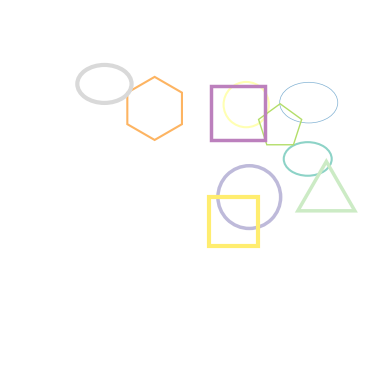[{"shape": "oval", "thickness": 1.5, "radius": 0.31, "center": [0.799, 0.587]}, {"shape": "circle", "thickness": 1.5, "radius": 0.29, "center": [0.64, 0.728]}, {"shape": "circle", "thickness": 2.5, "radius": 0.41, "center": [0.647, 0.488]}, {"shape": "oval", "thickness": 0.5, "radius": 0.38, "center": [0.802, 0.733]}, {"shape": "hexagon", "thickness": 1.5, "radius": 0.41, "center": [0.402, 0.718]}, {"shape": "pentagon", "thickness": 1, "radius": 0.29, "center": [0.728, 0.672]}, {"shape": "oval", "thickness": 3, "radius": 0.35, "center": [0.271, 0.782]}, {"shape": "square", "thickness": 2.5, "radius": 0.35, "center": [0.618, 0.706]}, {"shape": "triangle", "thickness": 2.5, "radius": 0.43, "center": [0.848, 0.495]}, {"shape": "square", "thickness": 3, "radius": 0.32, "center": [0.606, 0.424]}]